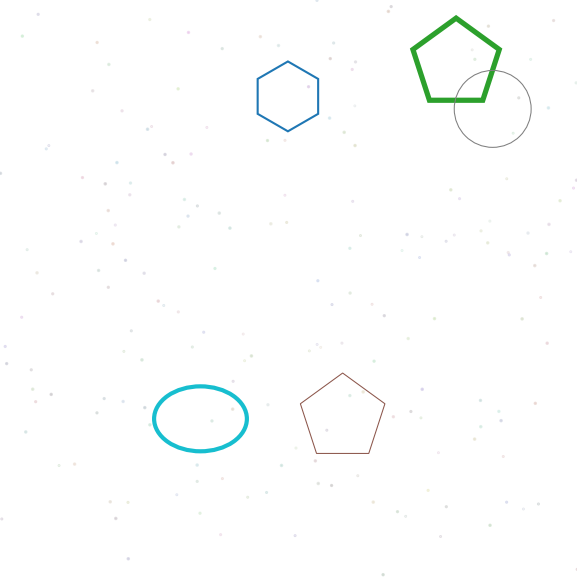[{"shape": "hexagon", "thickness": 1, "radius": 0.3, "center": [0.499, 0.832]}, {"shape": "pentagon", "thickness": 2.5, "radius": 0.39, "center": [0.79, 0.889]}, {"shape": "pentagon", "thickness": 0.5, "radius": 0.38, "center": [0.593, 0.276]}, {"shape": "circle", "thickness": 0.5, "radius": 0.33, "center": [0.853, 0.811]}, {"shape": "oval", "thickness": 2, "radius": 0.4, "center": [0.347, 0.274]}]